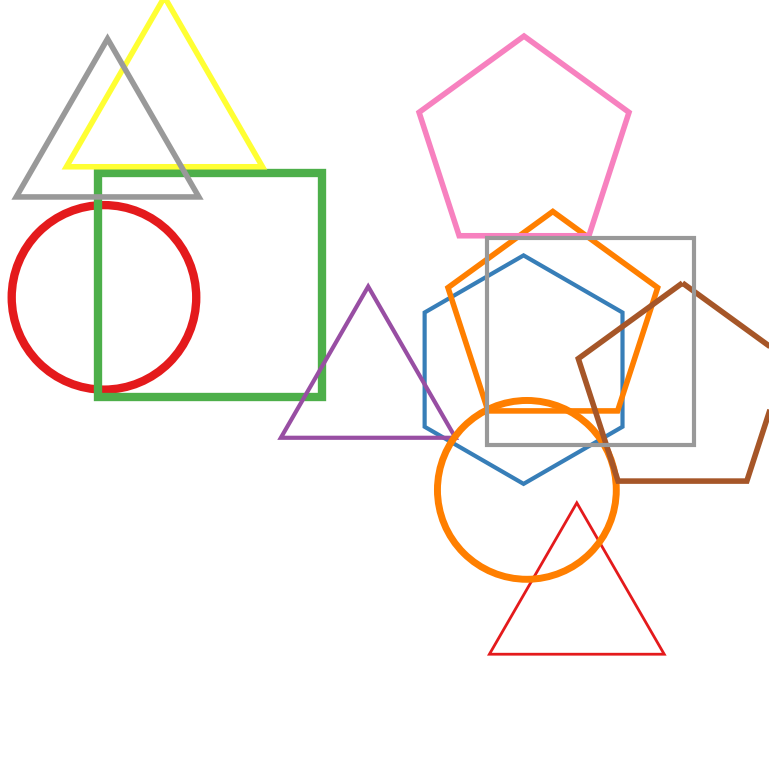[{"shape": "triangle", "thickness": 1, "radius": 0.66, "center": [0.749, 0.216]}, {"shape": "circle", "thickness": 3, "radius": 0.6, "center": [0.135, 0.614]}, {"shape": "hexagon", "thickness": 1.5, "radius": 0.74, "center": [0.68, 0.52]}, {"shape": "square", "thickness": 3, "radius": 0.73, "center": [0.272, 0.63]}, {"shape": "triangle", "thickness": 1.5, "radius": 0.65, "center": [0.478, 0.497]}, {"shape": "pentagon", "thickness": 2, "radius": 0.72, "center": [0.718, 0.582]}, {"shape": "circle", "thickness": 2.5, "radius": 0.58, "center": [0.684, 0.364]}, {"shape": "triangle", "thickness": 2, "radius": 0.73, "center": [0.214, 0.857]}, {"shape": "pentagon", "thickness": 2, "radius": 0.71, "center": [0.886, 0.49]}, {"shape": "pentagon", "thickness": 2, "radius": 0.72, "center": [0.681, 0.81]}, {"shape": "square", "thickness": 1.5, "radius": 0.67, "center": [0.767, 0.557]}, {"shape": "triangle", "thickness": 2, "radius": 0.68, "center": [0.14, 0.813]}]